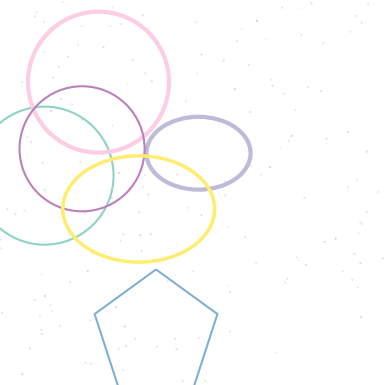[{"shape": "circle", "thickness": 1.5, "radius": 0.9, "center": [0.116, 0.544]}, {"shape": "oval", "thickness": 3, "radius": 0.68, "center": [0.516, 0.602]}, {"shape": "pentagon", "thickness": 1.5, "radius": 0.84, "center": [0.405, 0.132]}, {"shape": "circle", "thickness": 3, "radius": 0.92, "center": [0.256, 0.787]}, {"shape": "circle", "thickness": 1.5, "radius": 0.81, "center": [0.213, 0.614]}, {"shape": "oval", "thickness": 2.5, "radius": 0.99, "center": [0.36, 0.457]}]